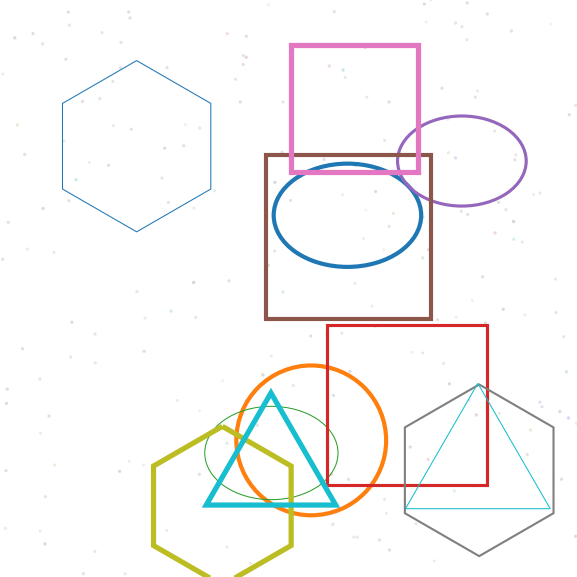[{"shape": "hexagon", "thickness": 0.5, "radius": 0.74, "center": [0.237, 0.746]}, {"shape": "oval", "thickness": 2, "radius": 0.64, "center": [0.602, 0.626]}, {"shape": "circle", "thickness": 2, "radius": 0.65, "center": [0.539, 0.237]}, {"shape": "oval", "thickness": 0.5, "radius": 0.58, "center": [0.47, 0.215]}, {"shape": "square", "thickness": 1.5, "radius": 0.69, "center": [0.705, 0.297]}, {"shape": "oval", "thickness": 1.5, "radius": 0.56, "center": [0.8, 0.72]}, {"shape": "square", "thickness": 2, "radius": 0.71, "center": [0.603, 0.589]}, {"shape": "square", "thickness": 2.5, "radius": 0.55, "center": [0.613, 0.812]}, {"shape": "hexagon", "thickness": 1, "radius": 0.74, "center": [0.83, 0.185]}, {"shape": "hexagon", "thickness": 2.5, "radius": 0.69, "center": [0.385, 0.123]}, {"shape": "triangle", "thickness": 2.5, "radius": 0.65, "center": [0.469, 0.189]}, {"shape": "triangle", "thickness": 0.5, "radius": 0.72, "center": [0.827, 0.191]}]